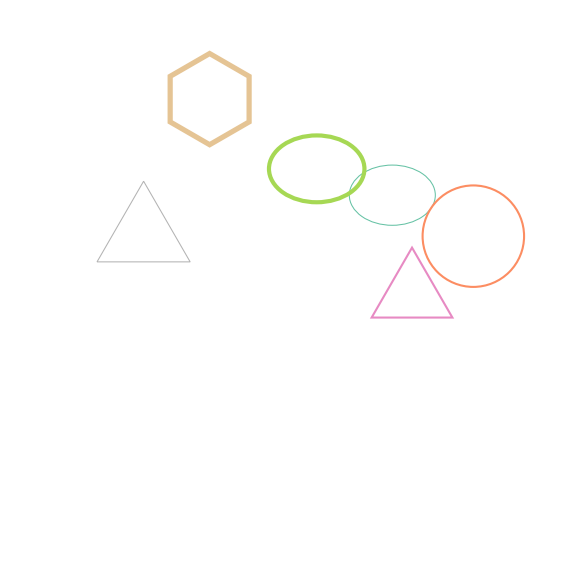[{"shape": "oval", "thickness": 0.5, "radius": 0.37, "center": [0.679, 0.661]}, {"shape": "circle", "thickness": 1, "radius": 0.44, "center": [0.82, 0.59]}, {"shape": "triangle", "thickness": 1, "radius": 0.4, "center": [0.713, 0.49]}, {"shape": "oval", "thickness": 2, "radius": 0.41, "center": [0.548, 0.707]}, {"shape": "hexagon", "thickness": 2.5, "radius": 0.39, "center": [0.363, 0.827]}, {"shape": "triangle", "thickness": 0.5, "radius": 0.47, "center": [0.249, 0.592]}]